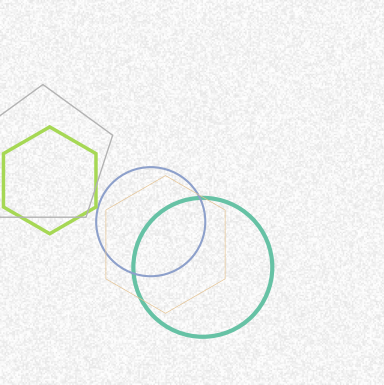[{"shape": "circle", "thickness": 3, "radius": 0.9, "center": [0.527, 0.306]}, {"shape": "circle", "thickness": 1.5, "radius": 0.71, "center": [0.392, 0.424]}, {"shape": "hexagon", "thickness": 2.5, "radius": 0.69, "center": [0.129, 0.532]}, {"shape": "hexagon", "thickness": 0.5, "radius": 0.89, "center": [0.43, 0.365]}, {"shape": "pentagon", "thickness": 1, "radius": 0.95, "center": [0.111, 0.59]}]